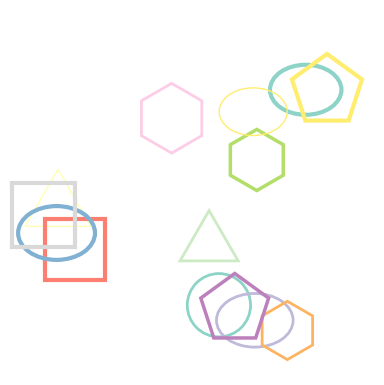[{"shape": "circle", "thickness": 2, "radius": 0.41, "center": [0.569, 0.207]}, {"shape": "oval", "thickness": 3, "radius": 0.46, "center": [0.794, 0.767]}, {"shape": "triangle", "thickness": 1, "radius": 0.49, "center": [0.15, 0.461]}, {"shape": "oval", "thickness": 2, "radius": 0.5, "center": [0.662, 0.168]}, {"shape": "square", "thickness": 3, "radius": 0.39, "center": [0.195, 0.352]}, {"shape": "oval", "thickness": 3, "radius": 0.5, "center": [0.147, 0.395]}, {"shape": "hexagon", "thickness": 2, "radius": 0.38, "center": [0.746, 0.142]}, {"shape": "hexagon", "thickness": 2.5, "radius": 0.4, "center": [0.667, 0.584]}, {"shape": "hexagon", "thickness": 2, "radius": 0.45, "center": [0.446, 0.693]}, {"shape": "square", "thickness": 3, "radius": 0.41, "center": [0.114, 0.442]}, {"shape": "pentagon", "thickness": 2.5, "radius": 0.46, "center": [0.61, 0.197]}, {"shape": "triangle", "thickness": 2, "radius": 0.44, "center": [0.543, 0.366]}, {"shape": "oval", "thickness": 1, "radius": 0.44, "center": [0.658, 0.71]}, {"shape": "pentagon", "thickness": 3, "radius": 0.48, "center": [0.849, 0.764]}]